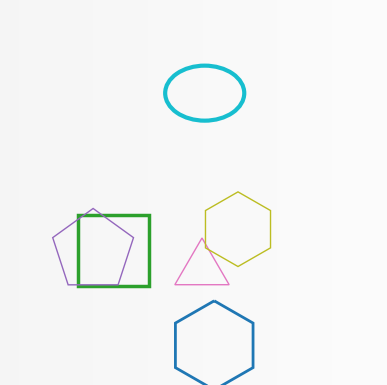[{"shape": "hexagon", "thickness": 2, "radius": 0.58, "center": [0.553, 0.103]}, {"shape": "square", "thickness": 2.5, "radius": 0.46, "center": [0.293, 0.349]}, {"shape": "pentagon", "thickness": 1, "radius": 0.55, "center": [0.24, 0.349]}, {"shape": "triangle", "thickness": 1, "radius": 0.4, "center": [0.521, 0.301]}, {"shape": "hexagon", "thickness": 1, "radius": 0.48, "center": [0.614, 0.405]}, {"shape": "oval", "thickness": 3, "radius": 0.51, "center": [0.528, 0.758]}]